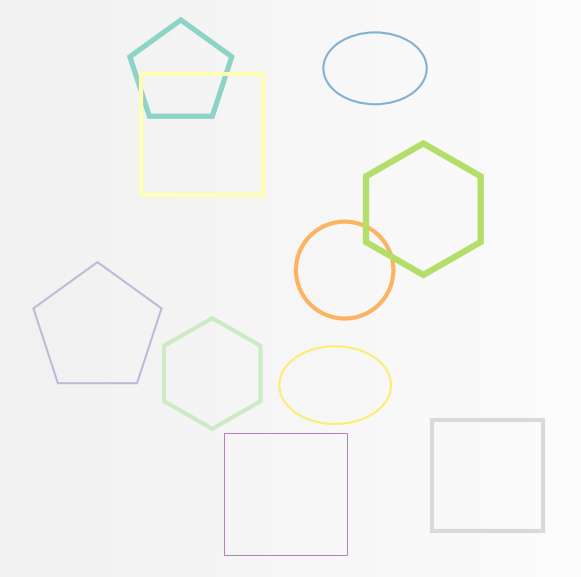[{"shape": "pentagon", "thickness": 2.5, "radius": 0.46, "center": [0.311, 0.872]}, {"shape": "square", "thickness": 2, "radius": 0.52, "center": [0.347, 0.766]}, {"shape": "pentagon", "thickness": 1, "radius": 0.58, "center": [0.168, 0.429]}, {"shape": "oval", "thickness": 1, "radius": 0.44, "center": [0.645, 0.881]}, {"shape": "circle", "thickness": 2, "radius": 0.42, "center": [0.593, 0.531]}, {"shape": "hexagon", "thickness": 3, "radius": 0.57, "center": [0.728, 0.637]}, {"shape": "square", "thickness": 2, "radius": 0.48, "center": [0.839, 0.176]}, {"shape": "square", "thickness": 0.5, "radius": 0.53, "center": [0.491, 0.144]}, {"shape": "hexagon", "thickness": 2, "radius": 0.48, "center": [0.365, 0.352]}, {"shape": "oval", "thickness": 1, "radius": 0.48, "center": [0.577, 0.332]}]